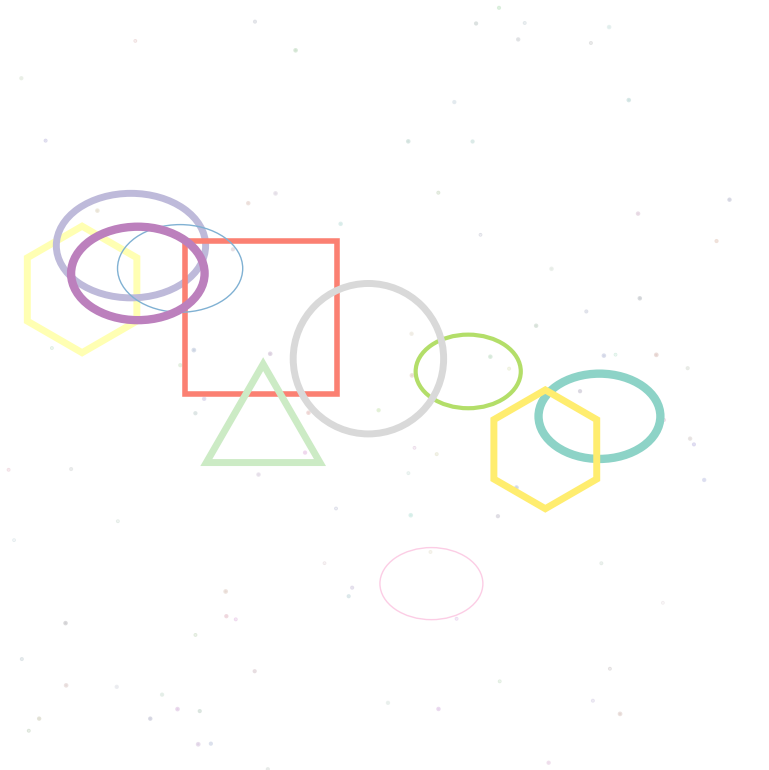[{"shape": "oval", "thickness": 3, "radius": 0.4, "center": [0.779, 0.459]}, {"shape": "hexagon", "thickness": 2.5, "radius": 0.41, "center": [0.107, 0.624]}, {"shape": "oval", "thickness": 2.5, "radius": 0.48, "center": [0.17, 0.681]}, {"shape": "square", "thickness": 2, "radius": 0.49, "center": [0.339, 0.587]}, {"shape": "oval", "thickness": 0.5, "radius": 0.41, "center": [0.234, 0.651]}, {"shape": "oval", "thickness": 1.5, "radius": 0.34, "center": [0.608, 0.518]}, {"shape": "oval", "thickness": 0.5, "radius": 0.33, "center": [0.56, 0.242]}, {"shape": "circle", "thickness": 2.5, "radius": 0.49, "center": [0.478, 0.534]}, {"shape": "oval", "thickness": 3, "radius": 0.43, "center": [0.179, 0.645]}, {"shape": "triangle", "thickness": 2.5, "radius": 0.43, "center": [0.342, 0.442]}, {"shape": "hexagon", "thickness": 2.5, "radius": 0.39, "center": [0.708, 0.416]}]